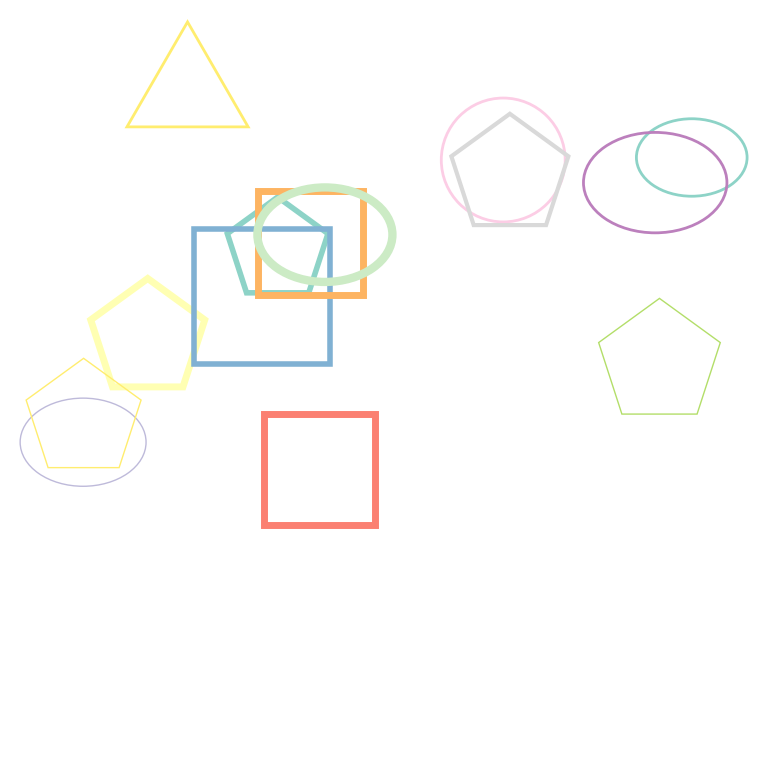[{"shape": "oval", "thickness": 1, "radius": 0.36, "center": [0.898, 0.795]}, {"shape": "pentagon", "thickness": 2, "radius": 0.34, "center": [0.361, 0.675]}, {"shape": "pentagon", "thickness": 2.5, "radius": 0.39, "center": [0.192, 0.56]}, {"shape": "oval", "thickness": 0.5, "radius": 0.41, "center": [0.108, 0.426]}, {"shape": "square", "thickness": 2.5, "radius": 0.36, "center": [0.415, 0.39]}, {"shape": "square", "thickness": 2, "radius": 0.44, "center": [0.34, 0.615]}, {"shape": "square", "thickness": 2.5, "radius": 0.34, "center": [0.403, 0.685]}, {"shape": "pentagon", "thickness": 0.5, "radius": 0.42, "center": [0.856, 0.529]}, {"shape": "circle", "thickness": 1, "radius": 0.4, "center": [0.654, 0.792]}, {"shape": "pentagon", "thickness": 1.5, "radius": 0.4, "center": [0.662, 0.772]}, {"shape": "oval", "thickness": 1, "radius": 0.47, "center": [0.851, 0.763]}, {"shape": "oval", "thickness": 3, "radius": 0.44, "center": [0.422, 0.695]}, {"shape": "pentagon", "thickness": 0.5, "radius": 0.39, "center": [0.109, 0.456]}, {"shape": "triangle", "thickness": 1, "radius": 0.45, "center": [0.244, 0.881]}]